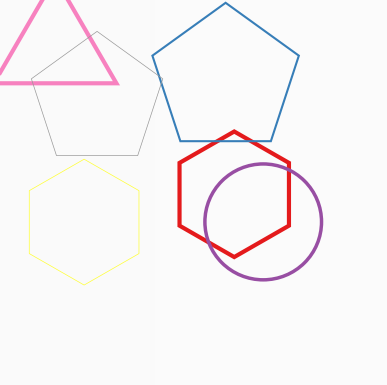[{"shape": "hexagon", "thickness": 3, "radius": 0.82, "center": [0.604, 0.495]}, {"shape": "pentagon", "thickness": 1.5, "radius": 0.99, "center": [0.582, 0.794]}, {"shape": "circle", "thickness": 2.5, "radius": 0.75, "center": [0.679, 0.424]}, {"shape": "hexagon", "thickness": 0.5, "radius": 0.82, "center": [0.217, 0.423]}, {"shape": "triangle", "thickness": 3, "radius": 0.91, "center": [0.142, 0.875]}, {"shape": "pentagon", "thickness": 0.5, "radius": 0.89, "center": [0.251, 0.74]}]